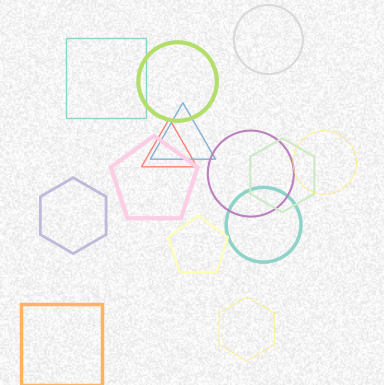[{"shape": "square", "thickness": 1, "radius": 0.52, "center": [0.275, 0.798]}, {"shape": "circle", "thickness": 2.5, "radius": 0.49, "center": [0.685, 0.416]}, {"shape": "pentagon", "thickness": 1.5, "radius": 0.41, "center": [0.515, 0.359]}, {"shape": "hexagon", "thickness": 2, "radius": 0.49, "center": [0.19, 0.44]}, {"shape": "triangle", "thickness": 1, "radius": 0.42, "center": [0.44, 0.608]}, {"shape": "triangle", "thickness": 1, "radius": 0.49, "center": [0.475, 0.635]}, {"shape": "square", "thickness": 2.5, "radius": 0.53, "center": [0.161, 0.105]}, {"shape": "circle", "thickness": 3, "radius": 0.51, "center": [0.461, 0.788]}, {"shape": "pentagon", "thickness": 3, "radius": 0.59, "center": [0.4, 0.529]}, {"shape": "circle", "thickness": 1.5, "radius": 0.45, "center": [0.697, 0.897]}, {"shape": "circle", "thickness": 1.5, "radius": 0.56, "center": [0.651, 0.549]}, {"shape": "hexagon", "thickness": 1.5, "radius": 0.48, "center": [0.733, 0.545]}, {"shape": "circle", "thickness": 0.5, "radius": 0.41, "center": [0.843, 0.578]}, {"shape": "hexagon", "thickness": 0.5, "radius": 0.41, "center": [0.641, 0.146]}]